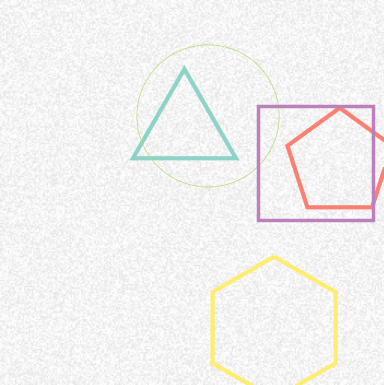[{"shape": "triangle", "thickness": 3, "radius": 0.77, "center": [0.479, 0.666]}, {"shape": "pentagon", "thickness": 3, "radius": 0.71, "center": [0.882, 0.577]}, {"shape": "circle", "thickness": 0.5, "radius": 0.92, "center": [0.54, 0.699]}, {"shape": "square", "thickness": 2.5, "radius": 0.74, "center": [0.819, 0.577]}, {"shape": "hexagon", "thickness": 3, "radius": 0.92, "center": [0.712, 0.149]}]